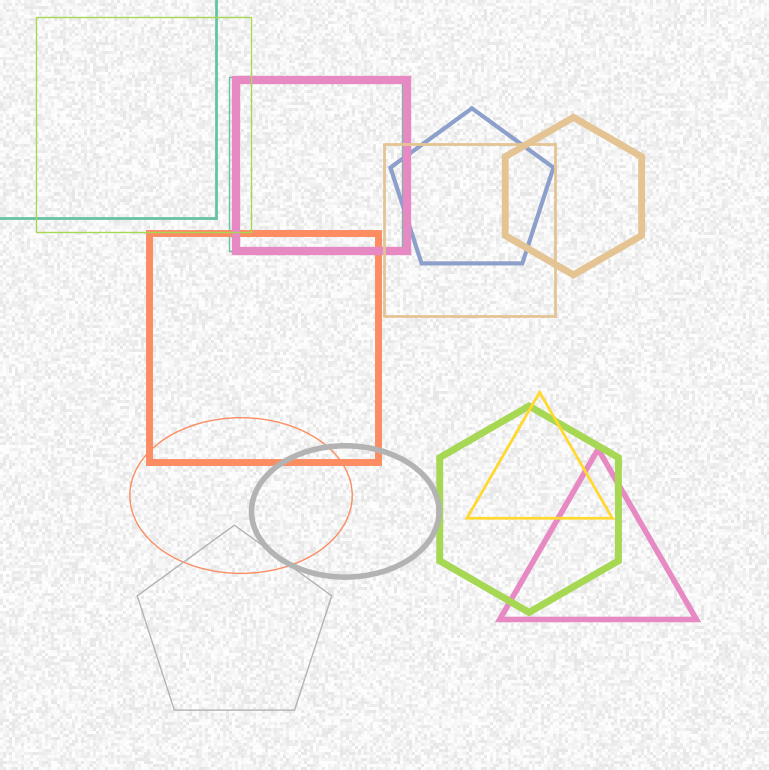[{"shape": "square", "thickness": 1, "radius": 0.73, "center": [0.134, 0.864]}, {"shape": "square", "thickness": 0.5, "radius": 0.56, "center": [0.41, 0.787]}, {"shape": "oval", "thickness": 0.5, "radius": 0.72, "center": [0.313, 0.356]}, {"shape": "square", "thickness": 2.5, "radius": 0.74, "center": [0.342, 0.549]}, {"shape": "pentagon", "thickness": 1.5, "radius": 0.56, "center": [0.613, 0.748]}, {"shape": "square", "thickness": 3, "radius": 0.56, "center": [0.418, 0.785]}, {"shape": "triangle", "thickness": 2, "radius": 0.74, "center": [0.777, 0.269]}, {"shape": "hexagon", "thickness": 2.5, "radius": 0.67, "center": [0.687, 0.339]}, {"shape": "square", "thickness": 0.5, "radius": 0.7, "center": [0.187, 0.839]}, {"shape": "triangle", "thickness": 1, "radius": 0.55, "center": [0.701, 0.381]}, {"shape": "square", "thickness": 1, "radius": 0.56, "center": [0.61, 0.701]}, {"shape": "hexagon", "thickness": 2.5, "radius": 0.51, "center": [0.745, 0.745]}, {"shape": "oval", "thickness": 2, "radius": 0.61, "center": [0.448, 0.336]}, {"shape": "pentagon", "thickness": 0.5, "radius": 0.66, "center": [0.304, 0.185]}]